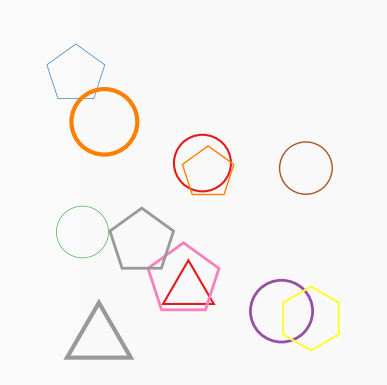[{"shape": "circle", "thickness": 1.5, "radius": 0.37, "center": [0.522, 0.576]}, {"shape": "triangle", "thickness": 1.5, "radius": 0.38, "center": [0.486, 0.248]}, {"shape": "pentagon", "thickness": 0.5, "radius": 0.39, "center": [0.196, 0.807]}, {"shape": "circle", "thickness": 0.5, "radius": 0.34, "center": [0.213, 0.397]}, {"shape": "circle", "thickness": 2, "radius": 0.4, "center": [0.727, 0.192]}, {"shape": "circle", "thickness": 3, "radius": 0.43, "center": [0.269, 0.684]}, {"shape": "pentagon", "thickness": 1, "radius": 0.35, "center": [0.537, 0.551]}, {"shape": "hexagon", "thickness": 1.5, "radius": 0.41, "center": [0.802, 0.173]}, {"shape": "circle", "thickness": 1, "radius": 0.34, "center": [0.789, 0.563]}, {"shape": "pentagon", "thickness": 2, "radius": 0.48, "center": [0.474, 0.273]}, {"shape": "pentagon", "thickness": 2, "radius": 0.43, "center": [0.366, 0.373]}, {"shape": "triangle", "thickness": 3, "radius": 0.48, "center": [0.255, 0.119]}]